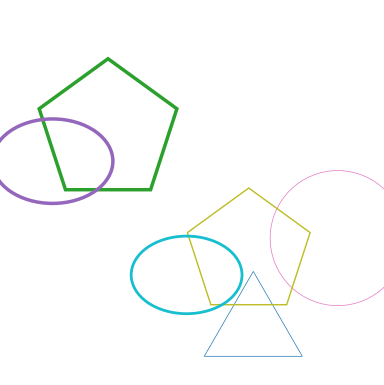[{"shape": "triangle", "thickness": 0.5, "radius": 0.74, "center": [0.658, 0.148]}, {"shape": "pentagon", "thickness": 2.5, "radius": 0.94, "center": [0.281, 0.659]}, {"shape": "oval", "thickness": 2.5, "radius": 0.78, "center": [0.136, 0.581]}, {"shape": "circle", "thickness": 0.5, "radius": 0.88, "center": [0.877, 0.382]}, {"shape": "pentagon", "thickness": 1, "radius": 0.84, "center": [0.646, 0.344]}, {"shape": "oval", "thickness": 2, "radius": 0.72, "center": [0.485, 0.286]}]